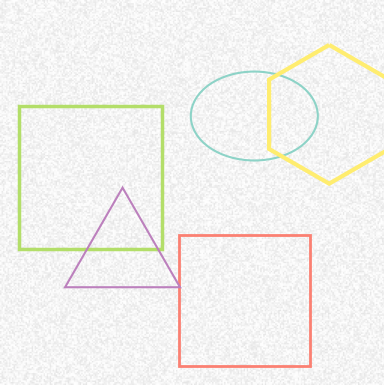[{"shape": "oval", "thickness": 1.5, "radius": 0.82, "center": [0.661, 0.699]}, {"shape": "square", "thickness": 2, "radius": 0.85, "center": [0.635, 0.219]}, {"shape": "square", "thickness": 2.5, "radius": 0.93, "center": [0.235, 0.539]}, {"shape": "triangle", "thickness": 1.5, "radius": 0.86, "center": [0.318, 0.34]}, {"shape": "hexagon", "thickness": 3, "radius": 0.9, "center": [0.855, 0.703]}]